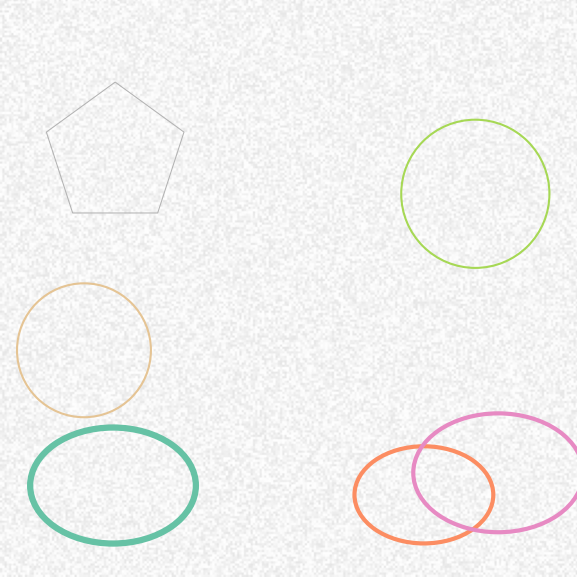[{"shape": "oval", "thickness": 3, "radius": 0.72, "center": [0.196, 0.158]}, {"shape": "oval", "thickness": 2, "radius": 0.6, "center": [0.734, 0.142]}, {"shape": "oval", "thickness": 2, "radius": 0.74, "center": [0.863, 0.18]}, {"shape": "circle", "thickness": 1, "radius": 0.64, "center": [0.823, 0.664]}, {"shape": "circle", "thickness": 1, "radius": 0.58, "center": [0.145, 0.393]}, {"shape": "pentagon", "thickness": 0.5, "radius": 0.63, "center": [0.199, 0.732]}]